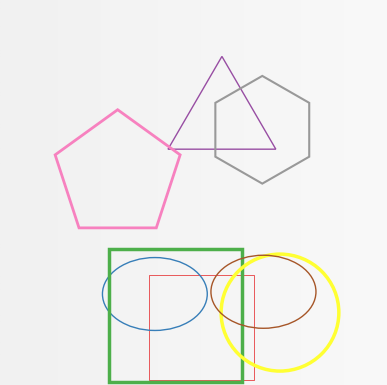[{"shape": "square", "thickness": 0.5, "radius": 0.68, "center": [0.521, 0.149]}, {"shape": "oval", "thickness": 1, "radius": 0.68, "center": [0.4, 0.236]}, {"shape": "square", "thickness": 2.5, "radius": 0.86, "center": [0.453, 0.181]}, {"shape": "triangle", "thickness": 1, "radius": 0.8, "center": [0.573, 0.693]}, {"shape": "circle", "thickness": 2.5, "radius": 0.76, "center": [0.723, 0.188]}, {"shape": "oval", "thickness": 1, "radius": 0.68, "center": [0.68, 0.242]}, {"shape": "pentagon", "thickness": 2, "radius": 0.85, "center": [0.304, 0.545]}, {"shape": "hexagon", "thickness": 1.5, "radius": 0.7, "center": [0.677, 0.663]}]